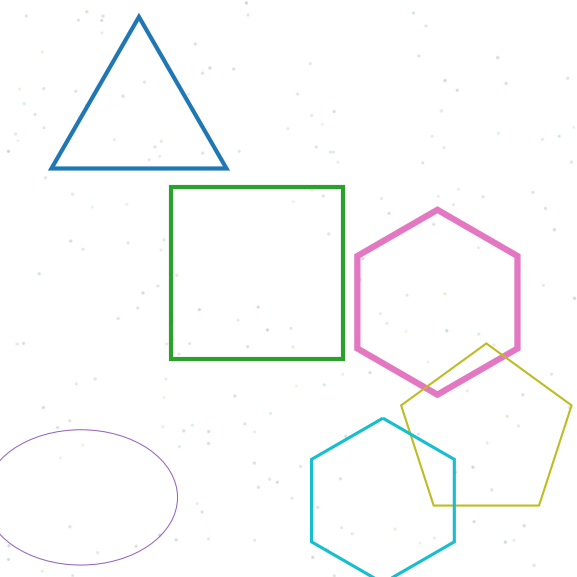[{"shape": "triangle", "thickness": 2, "radius": 0.87, "center": [0.241, 0.795]}, {"shape": "square", "thickness": 2, "radius": 0.75, "center": [0.445, 0.527]}, {"shape": "oval", "thickness": 0.5, "radius": 0.84, "center": [0.14, 0.138]}, {"shape": "hexagon", "thickness": 3, "radius": 0.8, "center": [0.757, 0.476]}, {"shape": "pentagon", "thickness": 1, "radius": 0.78, "center": [0.842, 0.249]}, {"shape": "hexagon", "thickness": 1.5, "radius": 0.71, "center": [0.663, 0.132]}]